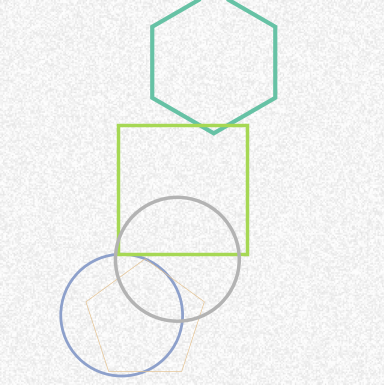[{"shape": "hexagon", "thickness": 3, "radius": 0.92, "center": [0.555, 0.838]}, {"shape": "circle", "thickness": 2, "radius": 0.79, "center": [0.316, 0.182]}, {"shape": "square", "thickness": 2.5, "radius": 0.84, "center": [0.474, 0.507]}, {"shape": "pentagon", "thickness": 0.5, "radius": 0.81, "center": [0.377, 0.166]}, {"shape": "circle", "thickness": 2.5, "radius": 0.8, "center": [0.461, 0.327]}]